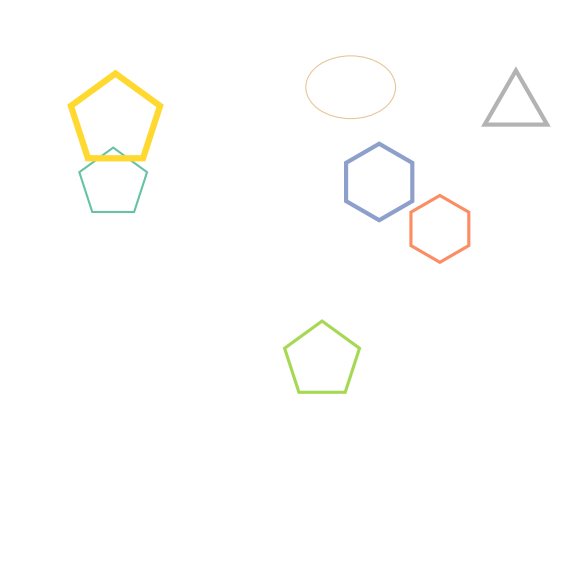[{"shape": "pentagon", "thickness": 1, "radius": 0.31, "center": [0.196, 0.682]}, {"shape": "hexagon", "thickness": 1.5, "radius": 0.29, "center": [0.762, 0.603]}, {"shape": "hexagon", "thickness": 2, "radius": 0.33, "center": [0.657, 0.684]}, {"shape": "pentagon", "thickness": 1.5, "radius": 0.34, "center": [0.558, 0.375]}, {"shape": "pentagon", "thickness": 3, "radius": 0.41, "center": [0.2, 0.791]}, {"shape": "oval", "thickness": 0.5, "radius": 0.39, "center": [0.607, 0.848]}, {"shape": "triangle", "thickness": 2, "radius": 0.31, "center": [0.893, 0.815]}]